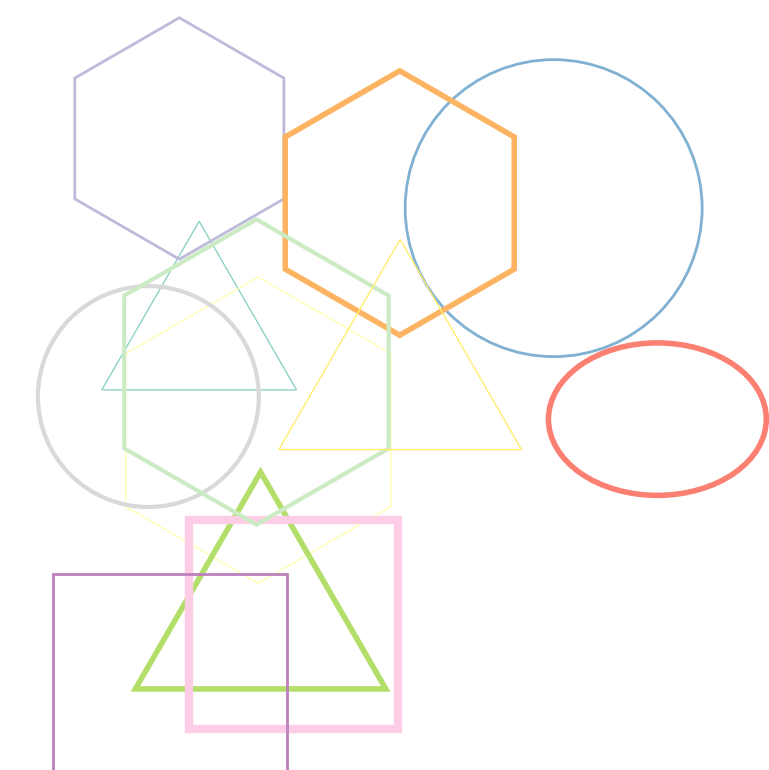[{"shape": "triangle", "thickness": 0.5, "radius": 0.73, "center": [0.259, 0.567]}, {"shape": "hexagon", "thickness": 0.5, "radius": 0.99, "center": [0.335, 0.441]}, {"shape": "hexagon", "thickness": 1, "radius": 0.78, "center": [0.233, 0.82]}, {"shape": "oval", "thickness": 2, "radius": 0.71, "center": [0.854, 0.456]}, {"shape": "circle", "thickness": 1, "radius": 0.96, "center": [0.719, 0.73]}, {"shape": "hexagon", "thickness": 2, "radius": 0.86, "center": [0.519, 0.736]}, {"shape": "triangle", "thickness": 2, "radius": 0.94, "center": [0.338, 0.199]}, {"shape": "square", "thickness": 3, "radius": 0.68, "center": [0.381, 0.189]}, {"shape": "circle", "thickness": 1.5, "radius": 0.72, "center": [0.193, 0.485]}, {"shape": "square", "thickness": 1, "radius": 0.76, "center": [0.221, 0.102]}, {"shape": "hexagon", "thickness": 1.5, "radius": 0.99, "center": [0.333, 0.517]}, {"shape": "triangle", "thickness": 0.5, "radius": 0.91, "center": [0.52, 0.507]}]